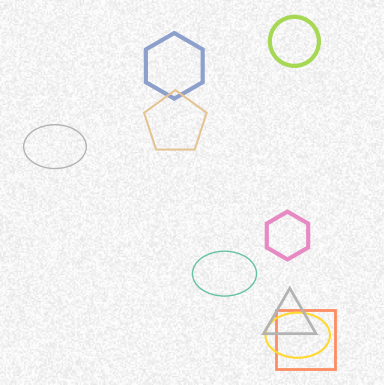[{"shape": "oval", "thickness": 1, "radius": 0.42, "center": [0.583, 0.289]}, {"shape": "square", "thickness": 2, "radius": 0.38, "center": [0.794, 0.117]}, {"shape": "hexagon", "thickness": 3, "radius": 0.43, "center": [0.453, 0.829]}, {"shape": "hexagon", "thickness": 3, "radius": 0.31, "center": [0.747, 0.388]}, {"shape": "circle", "thickness": 3, "radius": 0.32, "center": [0.765, 0.893]}, {"shape": "oval", "thickness": 1.5, "radius": 0.42, "center": [0.773, 0.129]}, {"shape": "pentagon", "thickness": 1.5, "radius": 0.43, "center": [0.456, 0.681]}, {"shape": "triangle", "thickness": 2, "radius": 0.39, "center": [0.753, 0.173]}, {"shape": "oval", "thickness": 1, "radius": 0.41, "center": [0.143, 0.619]}]